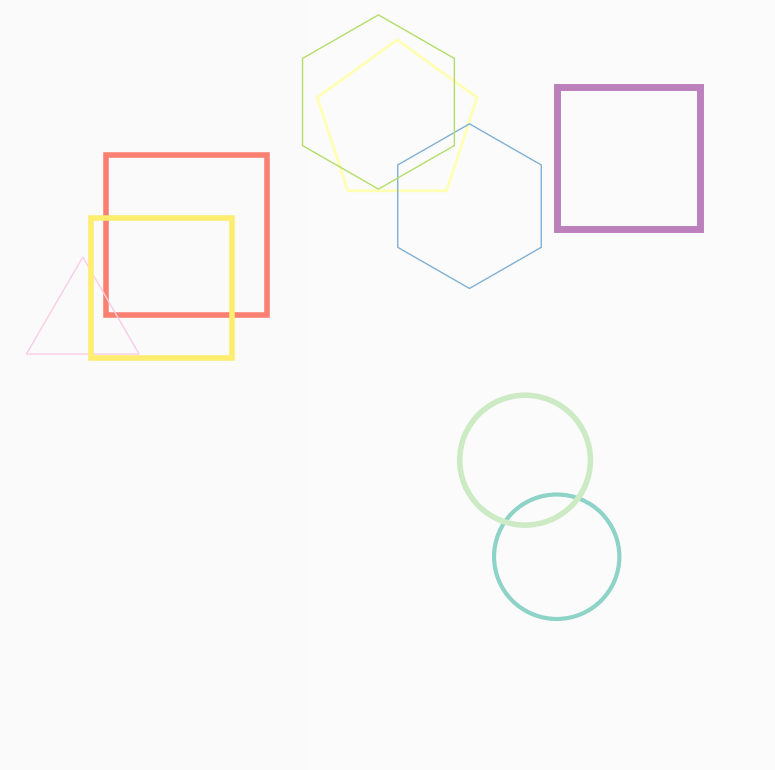[{"shape": "circle", "thickness": 1.5, "radius": 0.4, "center": [0.718, 0.277]}, {"shape": "pentagon", "thickness": 1, "radius": 0.54, "center": [0.512, 0.84]}, {"shape": "square", "thickness": 2, "radius": 0.52, "center": [0.241, 0.695]}, {"shape": "hexagon", "thickness": 0.5, "radius": 0.53, "center": [0.606, 0.732]}, {"shape": "hexagon", "thickness": 0.5, "radius": 0.57, "center": [0.488, 0.868]}, {"shape": "triangle", "thickness": 0.5, "radius": 0.42, "center": [0.107, 0.582]}, {"shape": "square", "thickness": 2.5, "radius": 0.46, "center": [0.811, 0.795]}, {"shape": "circle", "thickness": 2, "radius": 0.42, "center": [0.678, 0.402]}, {"shape": "square", "thickness": 2, "radius": 0.46, "center": [0.209, 0.626]}]